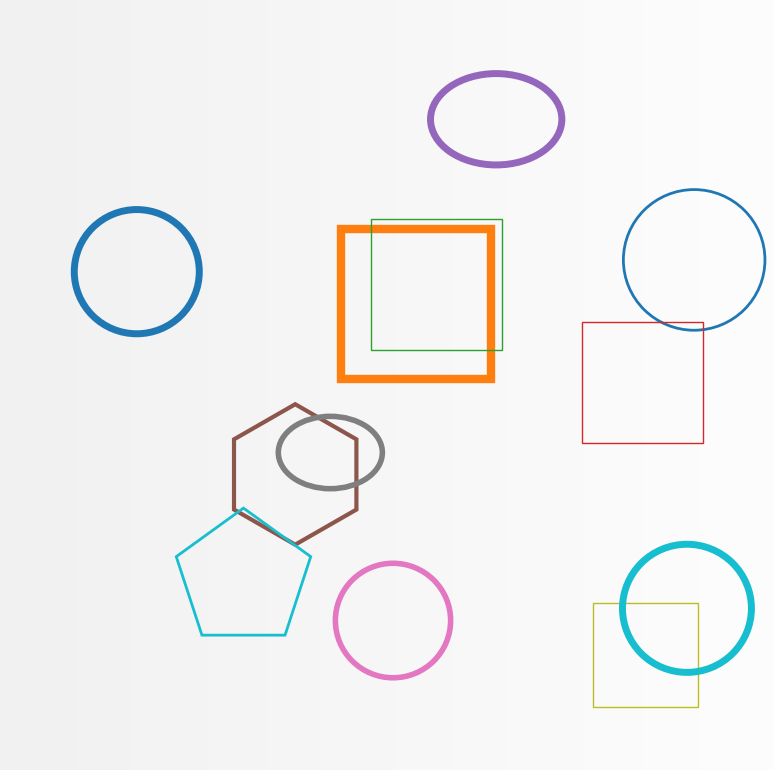[{"shape": "circle", "thickness": 2.5, "radius": 0.4, "center": [0.176, 0.647]}, {"shape": "circle", "thickness": 1, "radius": 0.46, "center": [0.896, 0.662]}, {"shape": "square", "thickness": 3, "radius": 0.48, "center": [0.537, 0.605]}, {"shape": "square", "thickness": 0.5, "radius": 0.42, "center": [0.563, 0.631]}, {"shape": "square", "thickness": 0.5, "radius": 0.39, "center": [0.829, 0.503]}, {"shape": "oval", "thickness": 2.5, "radius": 0.42, "center": [0.64, 0.845]}, {"shape": "hexagon", "thickness": 1.5, "radius": 0.46, "center": [0.381, 0.384]}, {"shape": "circle", "thickness": 2, "radius": 0.37, "center": [0.507, 0.194]}, {"shape": "oval", "thickness": 2, "radius": 0.34, "center": [0.426, 0.412]}, {"shape": "square", "thickness": 0.5, "radius": 0.34, "center": [0.833, 0.149]}, {"shape": "pentagon", "thickness": 1, "radius": 0.46, "center": [0.314, 0.249]}, {"shape": "circle", "thickness": 2.5, "radius": 0.42, "center": [0.886, 0.21]}]